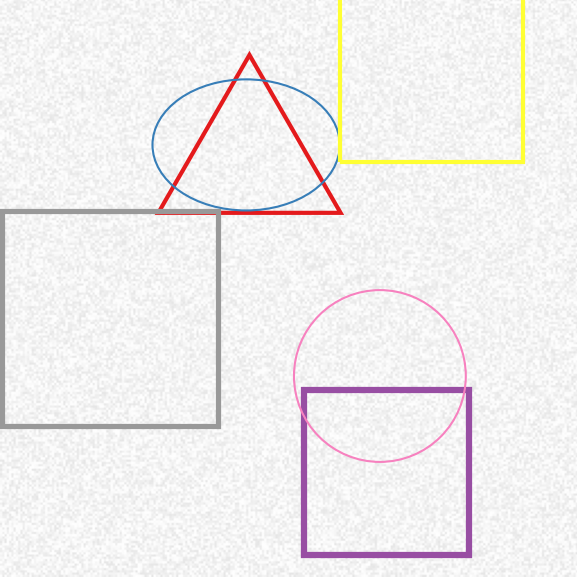[{"shape": "triangle", "thickness": 2, "radius": 0.91, "center": [0.432, 0.722]}, {"shape": "oval", "thickness": 1, "radius": 0.81, "center": [0.426, 0.748]}, {"shape": "square", "thickness": 3, "radius": 0.71, "center": [0.669, 0.181]}, {"shape": "square", "thickness": 2, "radius": 0.79, "center": [0.748, 0.876]}, {"shape": "circle", "thickness": 1, "radius": 0.74, "center": [0.658, 0.348]}, {"shape": "square", "thickness": 2.5, "radius": 0.93, "center": [0.191, 0.448]}]